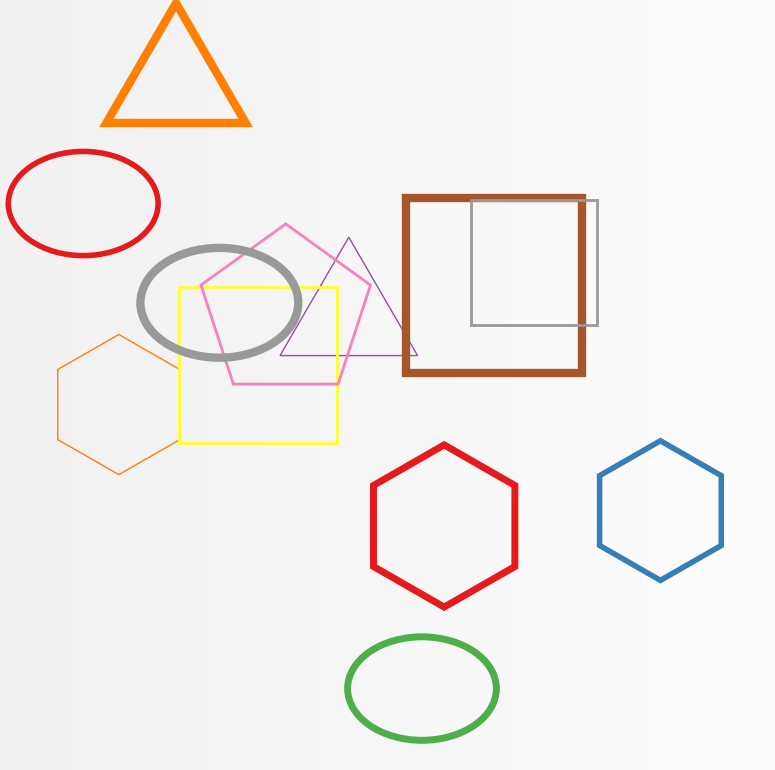[{"shape": "oval", "thickness": 2, "radius": 0.48, "center": [0.107, 0.736]}, {"shape": "hexagon", "thickness": 2.5, "radius": 0.53, "center": [0.573, 0.317]}, {"shape": "hexagon", "thickness": 2, "radius": 0.45, "center": [0.852, 0.337]}, {"shape": "oval", "thickness": 2.5, "radius": 0.48, "center": [0.545, 0.106]}, {"shape": "triangle", "thickness": 0.5, "radius": 0.51, "center": [0.45, 0.589]}, {"shape": "hexagon", "thickness": 0.5, "radius": 0.45, "center": [0.153, 0.475]}, {"shape": "triangle", "thickness": 3, "radius": 0.52, "center": [0.227, 0.892]}, {"shape": "square", "thickness": 1, "radius": 0.51, "center": [0.333, 0.526]}, {"shape": "square", "thickness": 3, "radius": 0.57, "center": [0.638, 0.629]}, {"shape": "pentagon", "thickness": 1, "radius": 0.57, "center": [0.369, 0.594]}, {"shape": "square", "thickness": 1, "radius": 0.41, "center": [0.689, 0.659]}, {"shape": "oval", "thickness": 3, "radius": 0.51, "center": [0.283, 0.607]}]